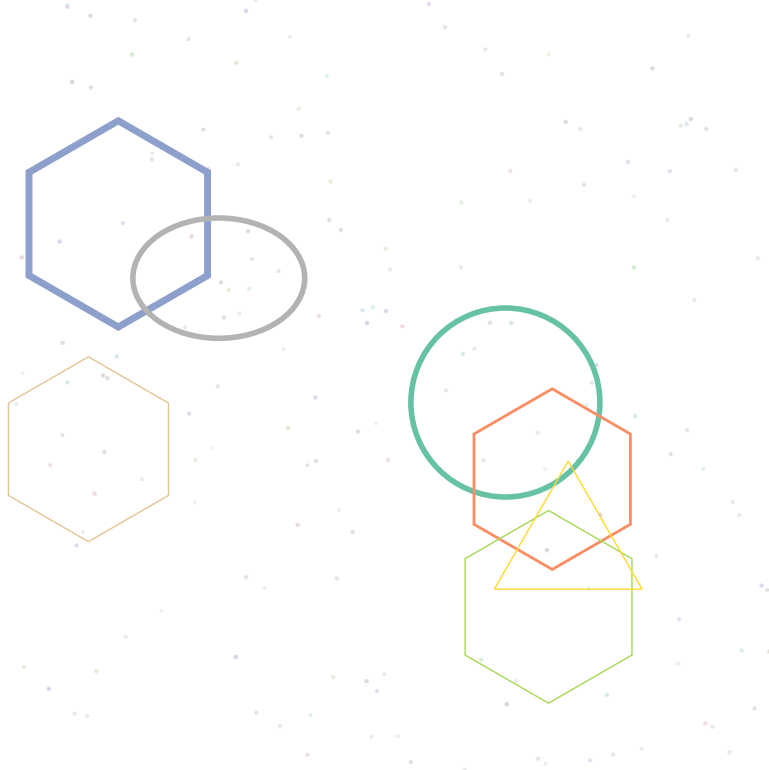[{"shape": "circle", "thickness": 2, "radius": 0.61, "center": [0.656, 0.477]}, {"shape": "hexagon", "thickness": 1, "radius": 0.59, "center": [0.717, 0.378]}, {"shape": "hexagon", "thickness": 2.5, "radius": 0.67, "center": [0.154, 0.709]}, {"shape": "hexagon", "thickness": 0.5, "radius": 0.63, "center": [0.712, 0.212]}, {"shape": "triangle", "thickness": 0.5, "radius": 0.55, "center": [0.738, 0.29]}, {"shape": "hexagon", "thickness": 0.5, "radius": 0.6, "center": [0.115, 0.417]}, {"shape": "oval", "thickness": 2, "radius": 0.56, "center": [0.284, 0.639]}]